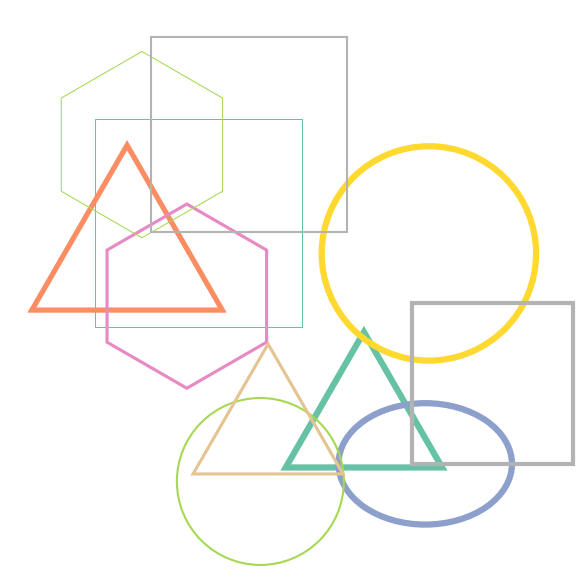[{"shape": "square", "thickness": 0.5, "radius": 0.9, "center": [0.344, 0.613]}, {"shape": "triangle", "thickness": 3, "radius": 0.78, "center": [0.63, 0.268]}, {"shape": "triangle", "thickness": 2.5, "radius": 0.95, "center": [0.22, 0.557]}, {"shape": "oval", "thickness": 3, "radius": 0.75, "center": [0.736, 0.196]}, {"shape": "hexagon", "thickness": 1.5, "radius": 0.8, "center": [0.324, 0.486]}, {"shape": "circle", "thickness": 1, "radius": 0.72, "center": [0.451, 0.165]}, {"shape": "hexagon", "thickness": 0.5, "radius": 0.81, "center": [0.246, 0.749]}, {"shape": "circle", "thickness": 3, "radius": 0.93, "center": [0.743, 0.56]}, {"shape": "triangle", "thickness": 1.5, "radius": 0.75, "center": [0.464, 0.253]}, {"shape": "square", "thickness": 1, "radius": 0.85, "center": [0.431, 0.766]}, {"shape": "square", "thickness": 2, "radius": 0.7, "center": [0.853, 0.336]}]